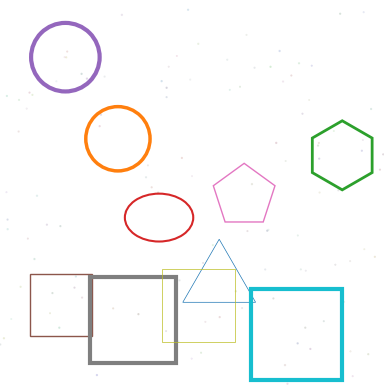[{"shape": "triangle", "thickness": 0.5, "radius": 0.55, "center": [0.569, 0.269]}, {"shape": "circle", "thickness": 2.5, "radius": 0.42, "center": [0.306, 0.64]}, {"shape": "hexagon", "thickness": 2, "radius": 0.45, "center": [0.889, 0.597]}, {"shape": "oval", "thickness": 1.5, "radius": 0.44, "center": [0.413, 0.435]}, {"shape": "circle", "thickness": 3, "radius": 0.45, "center": [0.17, 0.851]}, {"shape": "square", "thickness": 1, "radius": 0.4, "center": [0.158, 0.209]}, {"shape": "pentagon", "thickness": 1, "radius": 0.42, "center": [0.634, 0.492]}, {"shape": "square", "thickness": 3, "radius": 0.56, "center": [0.346, 0.169]}, {"shape": "square", "thickness": 0.5, "radius": 0.47, "center": [0.515, 0.206]}, {"shape": "square", "thickness": 3, "radius": 0.59, "center": [0.77, 0.131]}]